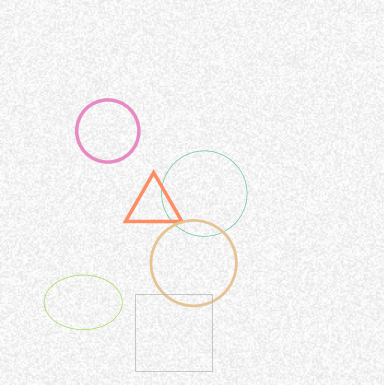[{"shape": "circle", "thickness": 0.5, "radius": 0.55, "center": [0.531, 0.497]}, {"shape": "triangle", "thickness": 2.5, "radius": 0.42, "center": [0.399, 0.467]}, {"shape": "circle", "thickness": 2.5, "radius": 0.4, "center": [0.28, 0.66]}, {"shape": "oval", "thickness": 0.5, "radius": 0.51, "center": [0.216, 0.215]}, {"shape": "circle", "thickness": 2, "radius": 0.55, "center": [0.503, 0.316]}, {"shape": "square", "thickness": 0.5, "radius": 0.5, "center": [0.45, 0.137]}]